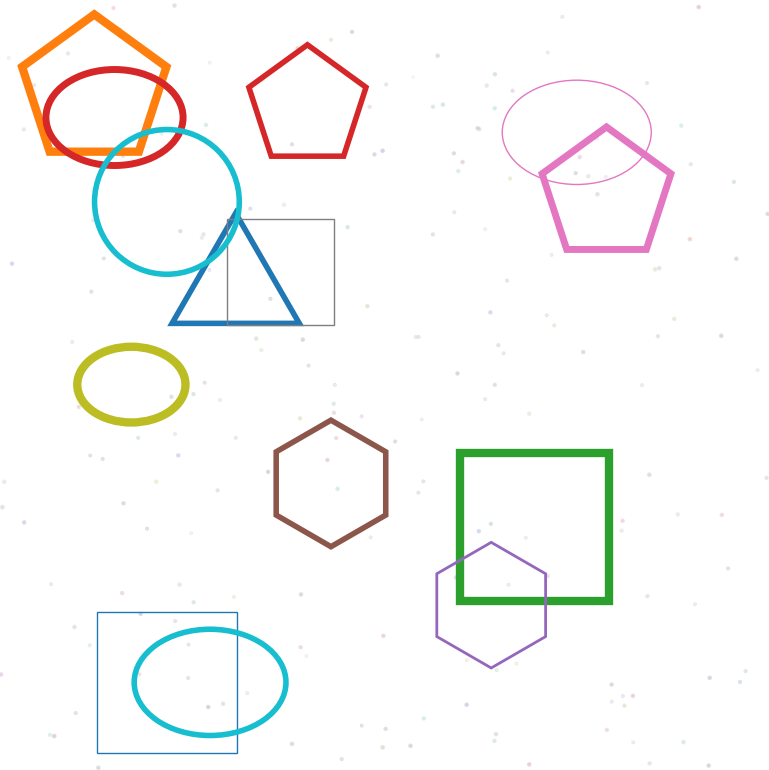[{"shape": "triangle", "thickness": 2, "radius": 0.48, "center": [0.306, 0.628]}, {"shape": "square", "thickness": 0.5, "radius": 0.46, "center": [0.217, 0.114]}, {"shape": "pentagon", "thickness": 3, "radius": 0.49, "center": [0.122, 0.883]}, {"shape": "square", "thickness": 3, "radius": 0.48, "center": [0.694, 0.316]}, {"shape": "oval", "thickness": 2.5, "radius": 0.45, "center": [0.149, 0.847]}, {"shape": "pentagon", "thickness": 2, "radius": 0.4, "center": [0.399, 0.862]}, {"shape": "hexagon", "thickness": 1, "radius": 0.41, "center": [0.638, 0.214]}, {"shape": "hexagon", "thickness": 2, "radius": 0.41, "center": [0.43, 0.372]}, {"shape": "pentagon", "thickness": 2.5, "radius": 0.44, "center": [0.788, 0.747]}, {"shape": "oval", "thickness": 0.5, "radius": 0.48, "center": [0.749, 0.828]}, {"shape": "square", "thickness": 0.5, "radius": 0.35, "center": [0.364, 0.647]}, {"shape": "oval", "thickness": 3, "radius": 0.35, "center": [0.171, 0.501]}, {"shape": "circle", "thickness": 2, "radius": 0.47, "center": [0.217, 0.738]}, {"shape": "oval", "thickness": 2, "radius": 0.49, "center": [0.273, 0.114]}]